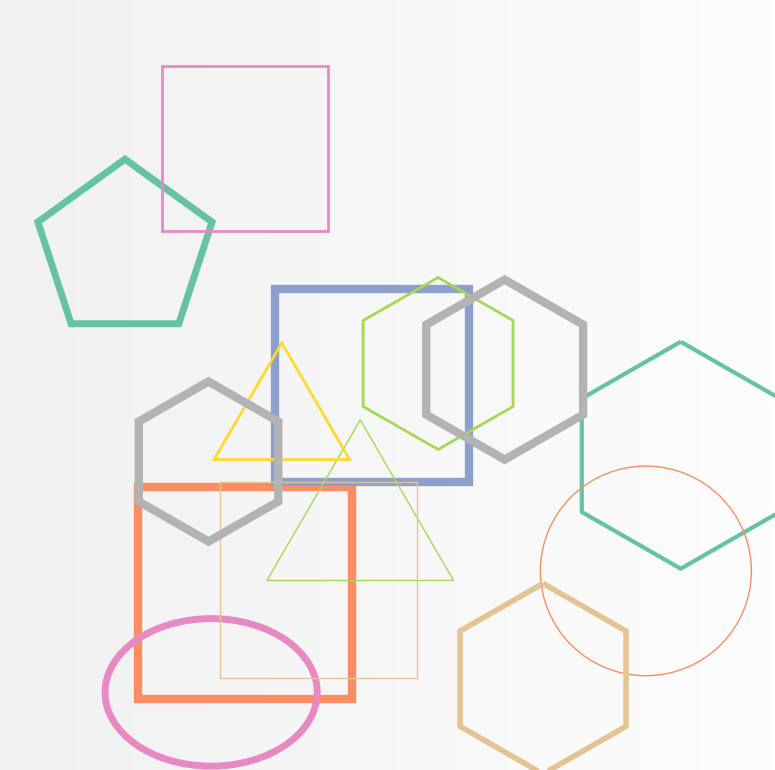[{"shape": "pentagon", "thickness": 2.5, "radius": 0.59, "center": [0.161, 0.675]}, {"shape": "hexagon", "thickness": 1.5, "radius": 0.74, "center": [0.878, 0.409]}, {"shape": "square", "thickness": 3, "radius": 0.69, "center": [0.316, 0.229]}, {"shape": "circle", "thickness": 0.5, "radius": 0.68, "center": [0.833, 0.259]}, {"shape": "square", "thickness": 3, "radius": 0.62, "center": [0.48, 0.499]}, {"shape": "square", "thickness": 1, "radius": 0.54, "center": [0.317, 0.808]}, {"shape": "oval", "thickness": 2.5, "radius": 0.68, "center": [0.272, 0.101]}, {"shape": "triangle", "thickness": 0.5, "radius": 0.7, "center": [0.465, 0.316]}, {"shape": "hexagon", "thickness": 1, "radius": 0.56, "center": [0.565, 0.528]}, {"shape": "triangle", "thickness": 1, "radius": 0.5, "center": [0.364, 0.454]}, {"shape": "hexagon", "thickness": 2, "radius": 0.62, "center": [0.701, 0.119]}, {"shape": "square", "thickness": 0.5, "radius": 0.64, "center": [0.411, 0.246]}, {"shape": "hexagon", "thickness": 3, "radius": 0.58, "center": [0.651, 0.52]}, {"shape": "hexagon", "thickness": 3, "radius": 0.52, "center": [0.269, 0.401]}]